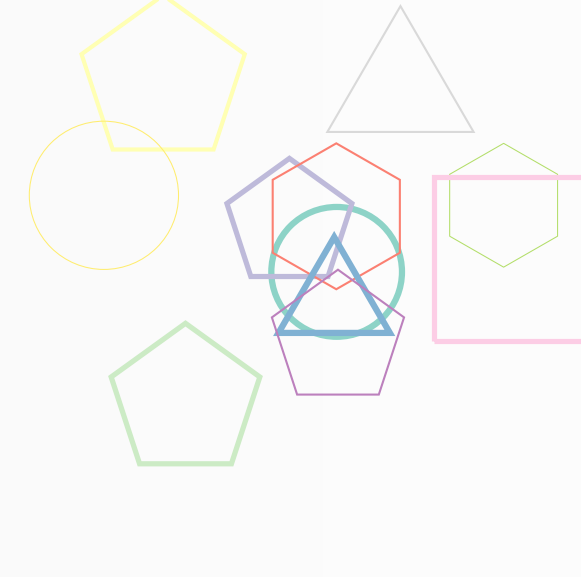[{"shape": "circle", "thickness": 3, "radius": 0.56, "center": [0.579, 0.528]}, {"shape": "pentagon", "thickness": 2, "radius": 0.74, "center": [0.281, 0.86]}, {"shape": "pentagon", "thickness": 2.5, "radius": 0.57, "center": [0.498, 0.612]}, {"shape": "hexagon", "thickness": 1, "radius": 0.63, "center": [0.579, 0.625]}, {"shape": "triangle", "thickness": 3, "radius": 0.55, "center": [0.575, 0.478]}, {"shape": "hexagon", "thickness": 0.5, "radius": 0.54, "center": [0.866, 0.644]}, {"shape": "square", "thickness": 2.5, "radius": 0.71, "center": [0.889, 0.551]}, {"shape": "triangle", "thickness": 1, "radius": 0.73, "center": [0.689, 0.843]}, {"shape": "pentagon", "thickness": 1, "radius": 0.6, "center": [0.581, 0.413]}, {"shape": "pentagon", "thickness": 2.5, "radius": 0.67, "center": [0.319, 0.305]}, {"shape": "circle", "thickness": 0.5, "radius": 0.64, "center": [0.179, 0.661]}]